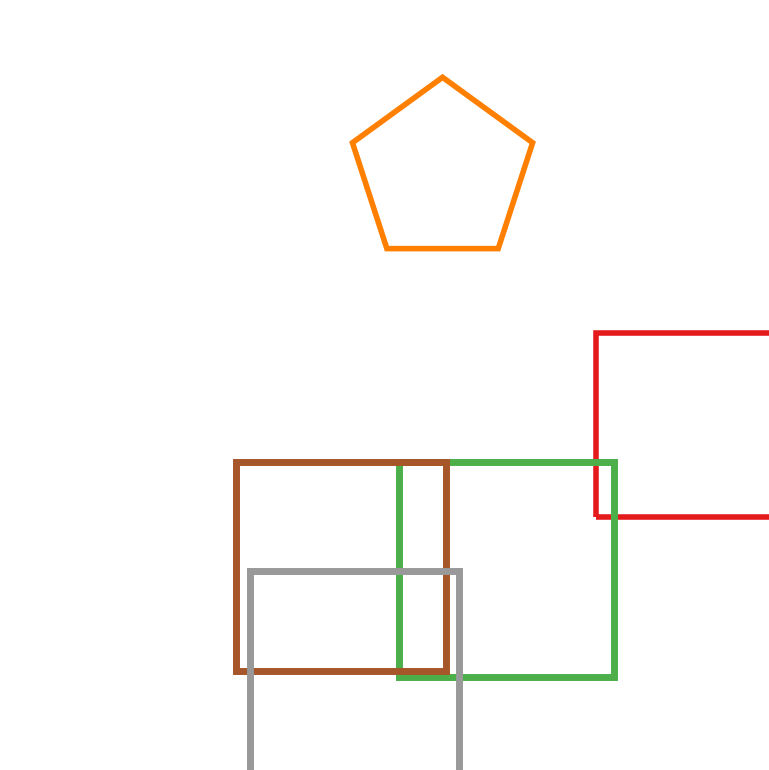[{"shape": "square", "thickness": 2, "radius": 0.6, "center": [0.893, 0.449]}, {"shape": "square", "thickness": 2.5, "radius": 0.7, "center": [0.658, 0.261]}, {"shape": "pentagon", "thickness": 2, "radius": 0.61, "center": [0.575, 0.777]}, {"shape": "square", "thickness": 2.5, "radius": 0.68, "center": [0.443, 0.264]}, {"shape": "square", "thickness": 2.5, "radius": 0.68, "center": [0.461, 0.122]}]